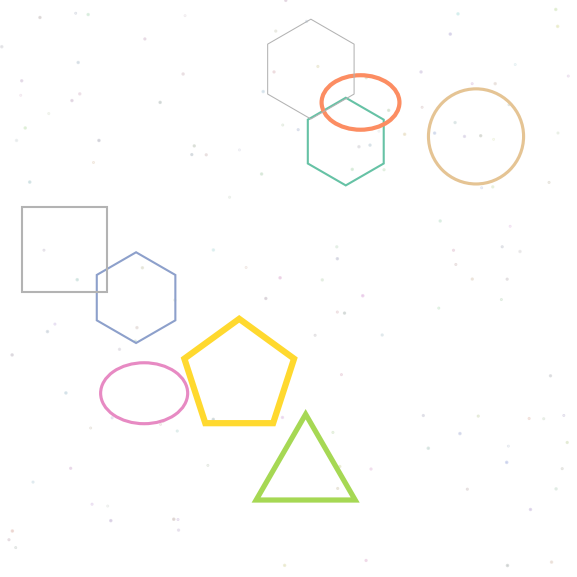[{"shape": "hexagon", "thickness": 1, "radius": 0.38, "center": [0.599, 0.754]}, {"shape": "oval", "thickness": 2, "radius": 0.34, "center": [0.624, 0.822]}, {"shape": "hexagon", "thickness": 1, "radius": 0.39, "center": [0.236, 0.484]}, {"shape": "oval", "thickness": 1.5, "radius": 0.38, "center": [0.25, 0.318]}, {"shape": "triangle", "thickness": 2.5, "radius": 0.5, "center": [0.529, 0.183]}, {"shape": "pentagon", "thickness": 3, "radius": 0.5, "center": [0.414, 0.347]}, {"shape": "circle", "thickness": 1.5, "radius": 0.41, "center": [0.824, 0.763]}, {"shape": "hexagon", "thickness": 0.5, "radius": 0.43, "center": [0.538, 0.879]}, {"shape": "square", "thickness": 1, "radius": 0.37, "center": [0.111, 0.567]}]